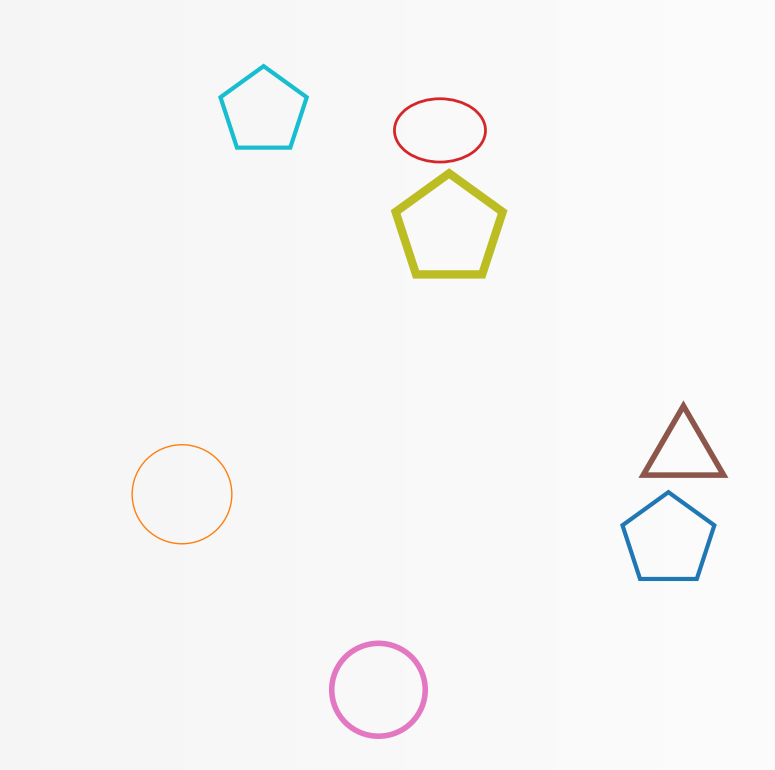[{"shape": "pentagon", "thickness": 1.5, "radius": 0.31, "center": [0.862, 0.299]}, {"shape": "circle", "thickness": 0.5, "radius": 0.32, "center": [0.235, 0.358]}, {"shape": "oval", "thickness": 1, "radius": 0.29, "center": [0.568, 0.831]}, {"shape": "triangle", "thickness": 2, "radius": 0.3, "center": [0.882, 0.413]}, {"shape": "circle", "thickness": 2, "radius": 0.3, "center": [0.488, 0.104]}, {"shape": "pentagon", "thickness": 3, "radius": 0.36, "center": [0.58, 0.702]}, {"shape": "pentagon", "thickness": 1.5, "radius": 0.29, "center": [0.34, 0.856]}]